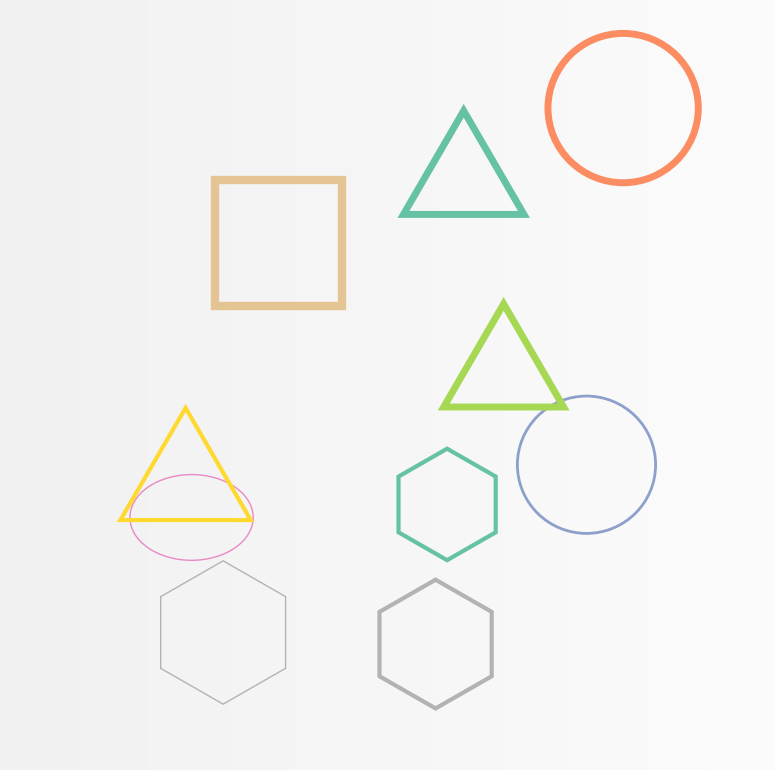[{"shape": "hexagon", "thickness": 1.5, "radius": 0.36, "center": [0.577, 0.345]}, {"shape": "triangle", "thickness": 2.5, "radius": 0.45, "center": [0.598, 0.766]}, {"shape": "circle", "thickness": 2.5, "radius": 0.48, "center": [0.804, 0.86]}, {"shape": "circle", "thickness": 1, "radius": 0.45, "center": [0.757, 0.396]}, {"shape": "oval", "thickness": 0.5, "radius": 0.4, "center": [0.247, 0.328]}, {"shape": "triangle", "thickness": 2.5, "radius": 0.45, "center": [0.65, 0.516]}, {"shape": "triangle", "thickness": 1.5, "radius": 0.49, "center": [0.239, 0.373]}, {"shape": "square", "thickness": 3, "radius": 0.41, "center": [0.359, 0.684]}, {"shape": "hexagon", "thickness": 1.5, "radius": 0.42, "center": [0.562, 0.164]}, {"shape": "hexagon", "thickness": 0.5, "radius": 0.47, "center": [0.288, 0.179]}]